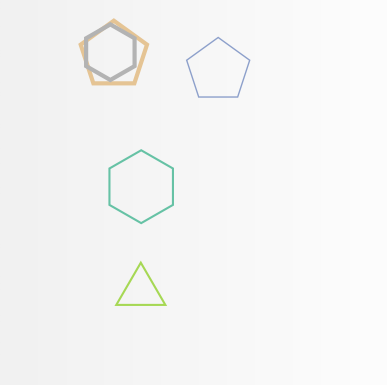[{"shape": "hexagon", "thickness": 1.5, "radius": 0.47, "center": [0.364, 0.515]}, {"shape": "pentagon", "thickness": 1, "radius": 0.43, "center": [0.563, 0.817]}, {"shape": "triangle", "thickness": 1.5, "radius": 0.37, "center": [0.363, 0.245]}, {"shape": "pentagon", "thickness": 3, "radius": 0.45, "center": [0.294, 0.856]}, {"shape": "hexagon", "thickness": 3, "radius": 0.36, "center": [0.285, 0.864]}]